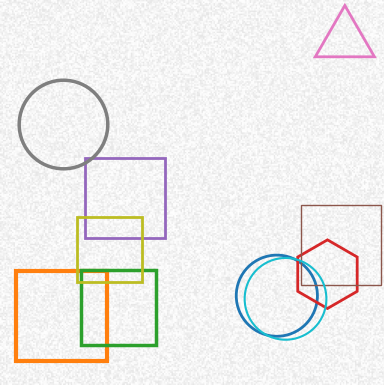[{"shape": "circle", "thickness": 2, "radius": 0.53, "center": [0.719, 0.232]}, {"shape": "square", "thickness": 3, "radius": 0.59, "center": [0.159, 0.179]}, {"shape": "square", "thickness": 2.5, "radius": 0.49, "center": [0.308, 0.201]}, {"shape": "hexagon", "thickness": 2, "radius": 0.45, "center": [0.851, 0.288]}, {"shape": "square", "thickness": 2, "radius": 0.52, "center": [0.325, 0.486]}, {"shape": "square", "thickness": 1, "radius": 0.52, "center": [0.886, 0.364]}, {"shape": "triangle", "thickness": 2, "radius": 0.44, "center": [0.896, 0.897]}, {"shape": "circle", "thickness": 2.5, "radius": 0.58, "center": [0.165, 0.677]}, {"shape": "square", "thickness": 2, "radius": 0.42, "center": [0.285, 0.351]}, {"shape": "circle", "thickness": 1.5, "radius": 0.53, "center": [0.742, 0.224]}]